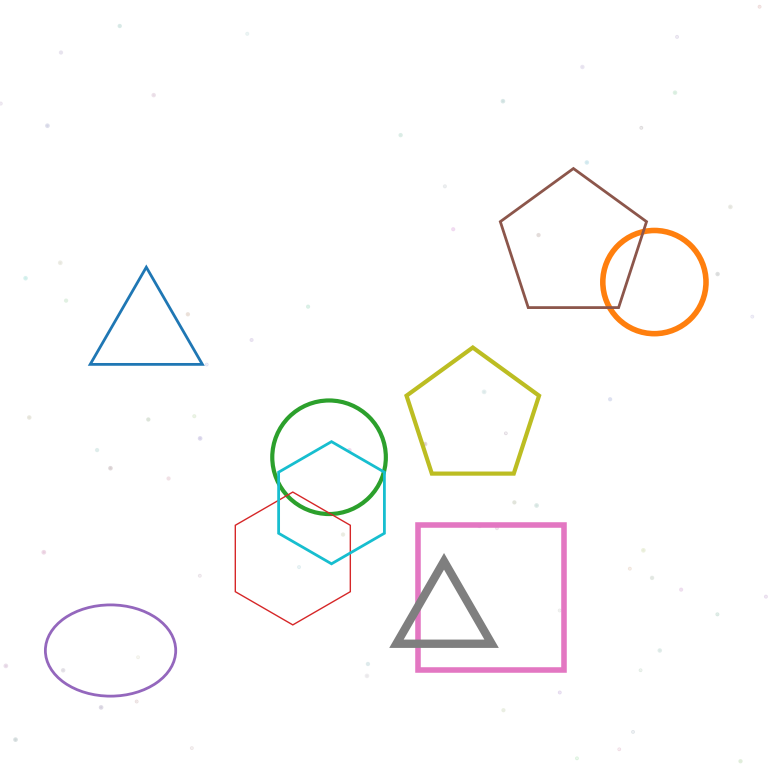[{"shape": "triangle", "thickness": 1, "radius": 0.42, "center": [0.19, 0.569]}, {"shape": "circle", "thickness": 2, "radius": 0.34, "center": [0.85, 0.634]}, {"shape": "circle", "thickness": 1.5, "radius": 0.37, "center": [0.427, 0.406]}, {"shape": "hexagon", "thickness": 0.5, "radius": 0.43, "center": [0.38, 0.275]}, {"shape": "oval", "thickness": 1, "radius": 0.42, "center": [0.144, 0.155]}, {"shape": "pentagon", "thickness": 1, "radius": 0.5, "center": [0.745, 0.681]}, {"shape": "square", "thickness": 2, "radius": 0.47, "center": [0.637, 0.224]}, {"shape": "triangle", "thickness": 3, "radius": 0.36, "center": [0.577, 0.2]}, {"shape": "pentagon", "thickness": 1.5, "radius": 0.45, "center": [0.614, 0.458]}, {"shape": "hexagon", "thickness": 1, "radius": 0.4, "center": [0.431, 0.347]}]